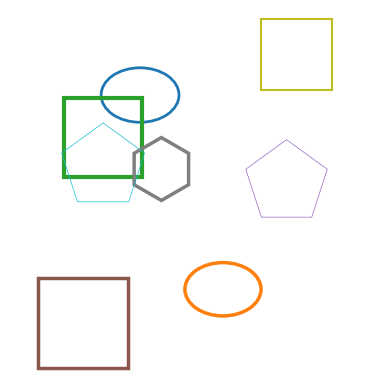[{"shape": "oval", "thickness": 2, "radius": 0.51, "center": [0.364, 0.753]}, {"shape": "oval", "thickness": 2.5, "radius": 0.49, "center": [0.579, 0.249]}, {"shape": "square", "thickness": 3, "radius": 0.51, "center": [0.268, 0.642]}, {"shape": "pentagon", "thickness": 0.5, "radius": 0.56, "center": [0.744, 0.526]}, {"shape": "square", "thickness": 2.5, "radius": 0.59, "center": [0.216, 0.16]}, {"shape": "hexagon", "thickness": 2.5, "radius": 0.41, "center": [0.419, 0.561]}, {"shape": "square", "thickness": 1.5, "radius": 0.46, "center": [0.77, 0.858]}, {"shape": "pentagon", "thickness": 0.5, "radius": 0.57, "center": [0.268, 0.567]}]